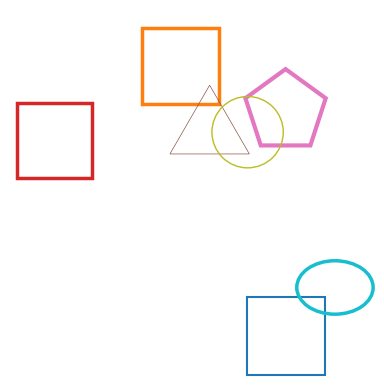[{"shape": "square", "thickness": 1.5, "radius": 0.51, "center": [0.744, 0.128]}, {"shape": "square", "thickness": 2.5, "radius": 0.5, "center": [0.469, 0.828]}, {"shape": "square", "thickness": 2.5, "radius": 0.49, "center": [0.143, 0.636]}, {"shape": "triangle", "thickness": 0.5, "radius": 0.6, "center": [0.544, 0.66]}, {"shape": "pentagon", "thickness": 3, "radius": 0.55, "center": [0.742, 0.711]}, {"shape": "circle", "thickness": 1, "radius": 0.46, "center": [0.643, 0.657]}, {"shape": "oval", "thickness": 2.5, "radius": 0.5, "center": [0.87, 0.253]}]